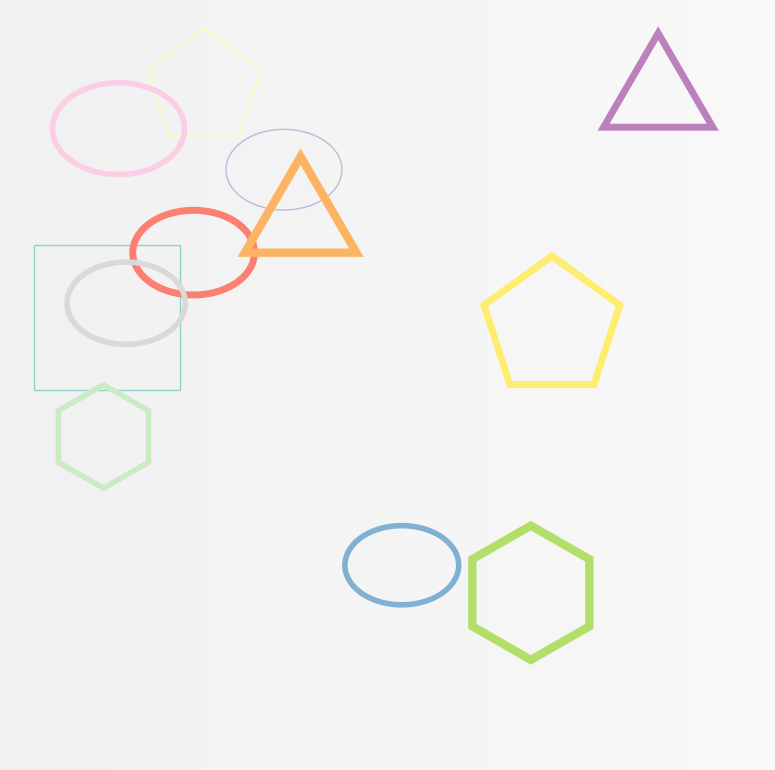[{"shape": "square", "thickness": 0.5, "radius": 0.47, "center": [0.138, 0.588]}, {"shape": "pentagon", "thickness": 0.5, "radius": 0.38, "center": [0.263, 0.886]}, {"shape": "oval", "thickness": 0.5, "radius": 0.37, "center": [0.366, 0.78]}, {"shape": "oval", "thickness": 2.5, "radius": 0.39, "center": [0.25, 0.672]}, {"shape": "oval", "thickness": 2, "radius": 0.37, "center": [0.518, 0.266]}, {"shape": "triangle", "thickness": 3, "radius": 0.42, "center": [0.388, 0.713]}, {"shape": "hexagon", "thickness": 3, "radius": 0.44, "center": [0.685, 0.23]}, {"shape": "oval", "thickness": 2, "radius": 0.43, "center": [0.153, 0.833]}, {"shape": "oval", "thickness": 2, "radius": 0.38, "center": [0.163, 0.606]}, {"shape": "triangle", "thickness": 2.5, "radius": 0.41, "center": [0.849, 0.875]}, {"shape": "hexagon", "thickness": 2, "radius": 0.34, "center": [0.134, 0.433]}, {"shape": "pentagon", "thickness": 2.5, "radius": 0.46, "center": [0.712, 0.575]}]